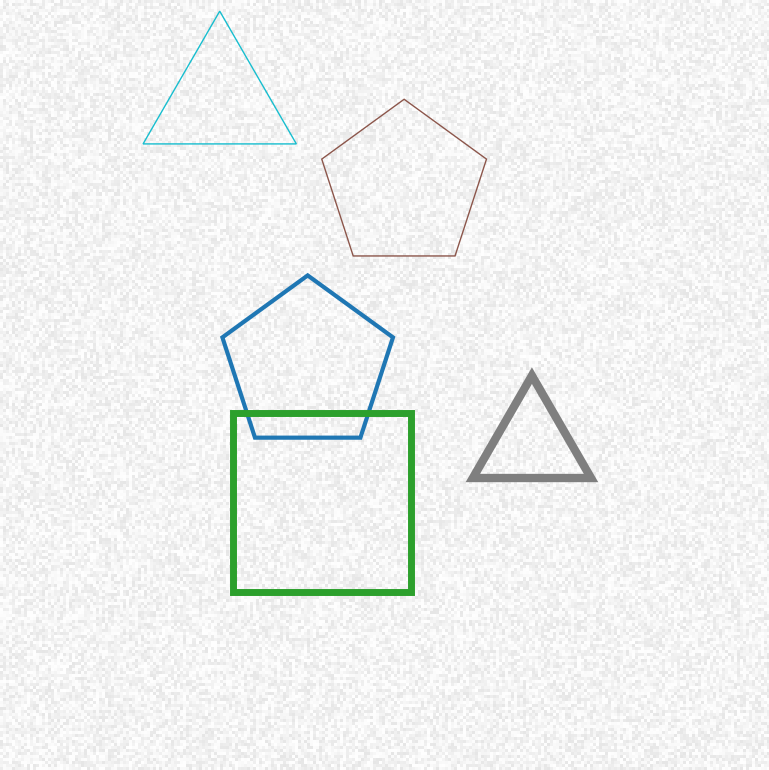[{"shape": "pentagon", "thickness": 1.5, "radius": 0.58, "center": [0.4, 0.526]}, {"shape": "square", "thickness": 2.5, "radius": 0.58, "center": [0.418, 0.347]}, {"shape": "pentagon", "thickness": 0.5, "radius": 0.56, "center": [0.525, 0.759]}, {"shape": "triangle", "thickness": 3, "radius": 0.44, "center": [0.691, 0.424]}, {"shape": "triangle", "thickness": 0.5, "radius": 0.57, "center": [0.285, 0.871]}]